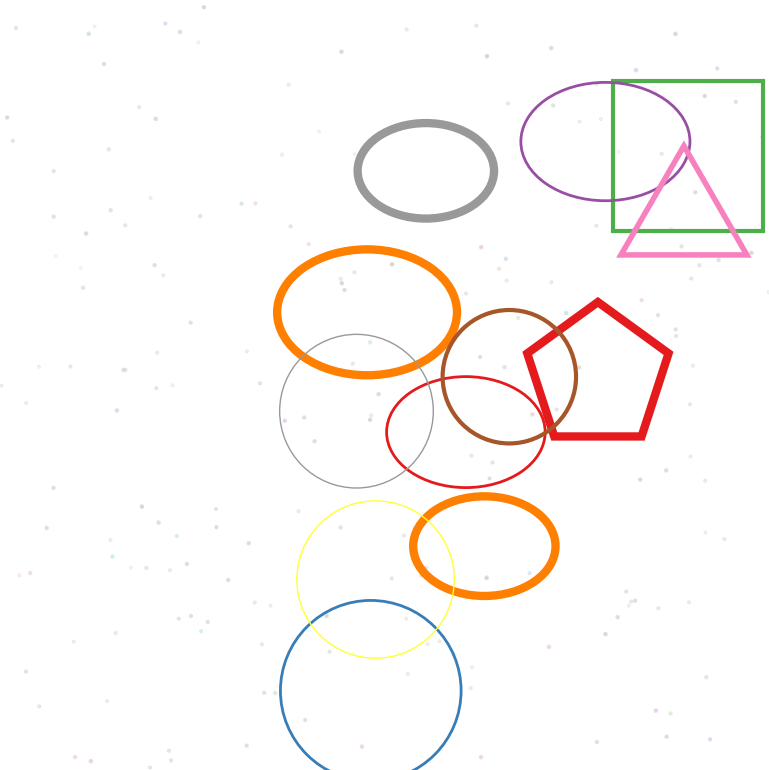[{"shape": "pentagon", "thickness": 3, "radius": 0.48, "center": [0.777, 0.511]}, {"shape": "oval", "thickness": 1, "radius": 0.51, "center": [0.605, 0.439]}, {"shape": "circle", "thickness": 1, "radius": 0.59, "center": [0.482, 0.103]}, {"shape": "square", "thickness": 1.5, "radius": 0.49, "center": [0.894, 0.797]}, {"shape": "oval", "thickness": 1, "radius": 0.55, "center": [0.786, 0.816]}, {"shape": "oval", "thickness": 3, "radius": 0.46, "center": [0.629, 0.291]}, {"shape": "oval", "thickness": 3, "radius": 0.58, "center": [0.477, 0.594]}, {"shape": "circle", "thickness": 0.5, "radius": 0.51, "center": [0.488, 0.247]}, {"shape": "circle", "thickness": 1.5, "radius": 0.43, "center": [0.661, 0.511]}, {"shape": "triangle", "thickness": 2, "radius": 0.47, "center": [0.888, 0.716]}, {"shape": "oval", "thickness": 3, "radius": 0.44, "center": [0.553, 0.778]}, {"shape": "circle", "thickness": 0.5, "radius": 0.5, "center": [0.463, 0.466]}]